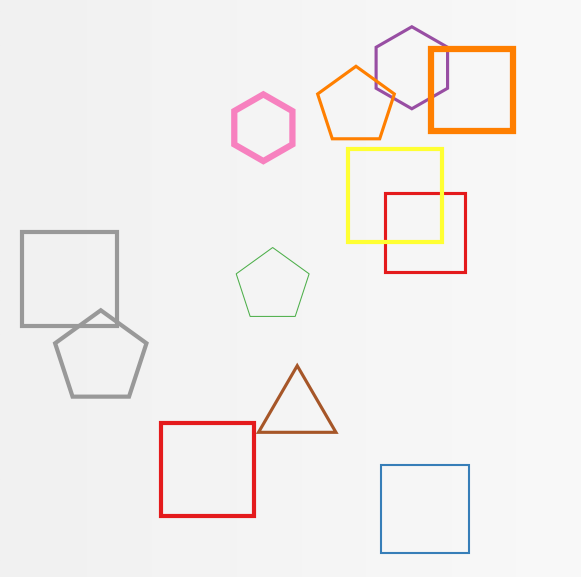[{"shape": "square", "thickness": 1.5, "radius": 0.34, "center": [0.731, 0.596]}, {"shape": "square", "thickness": 2, "radius": 0.4, "center": [0.357, 0.186]}, {"shape": "square", "thickness": 1, "radius": 0.38, "center": [0.731, 0.118]}, {"shape": "pentagon", "thickness": 0.5, "radius": 0.33, "center": [0.469, 0.505]}, {"shape": "hexagon", "thickness": 1.5, "radius": 0.35, "center": [0.709, 0.882]}, {"shape": "pentagon", "thickness": 1.5, "radius": 0.35, "center": [0.612, 0.815]}, {"shape": "square", "thickness": 3, "radius": 0.35, "center": [0.812, 0.843]}, {"shape": "square", "thickness": 2, "radius": 0.4, "center": [0.68, 0.661]}, {"shape": "triangle", "thickness": 1.5, "radius": 0.38, "center": [0.511, 0.289]}, {"shape": "hexagon", "thickness": 3, "radius": 0.29, "center": [0.453, 0.778]}, {"shape": "pentagon", "thickness": 2, "radius": 0.41, "center": [0.173, 0.379]}, {"shape": "square", "thickness": 2, "radius": 0.41, "center": [0.12, 0.516]}]